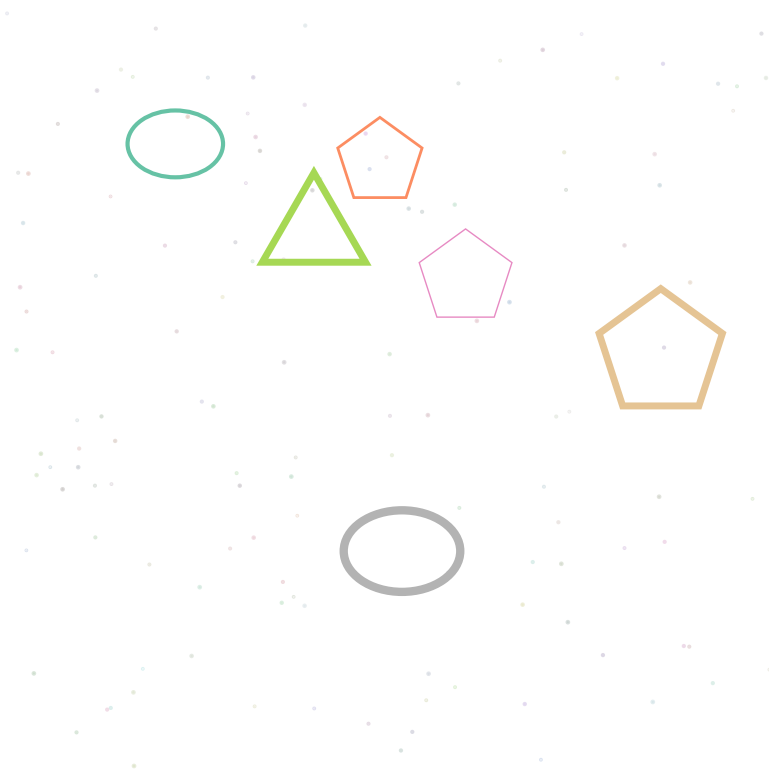[{"shape": "oval", "thickness": 1.5, "radius": 0.31, "center": [0.228, 0.813]}, {"shape": "pentagon", "thickness": 1, "radius": 0.29, "center": [0.493, 0.79]}, {"shape": "pentagon", "thickness": 0.5, "radius": 0.32, "center": [0.605, 0.639]}, {"shape": "triangle", "thickness": 2.5, "radius": 0.39, "center": [0.408, 0.698]}, {"shape": "pentagon", "thickness": 2.5, "radius": 0.42, "center": [0.858, 0.541]}, {"shape": "oval", "thickness": 3, "radius": 0.38, "center": [0.522, 0.284]}]